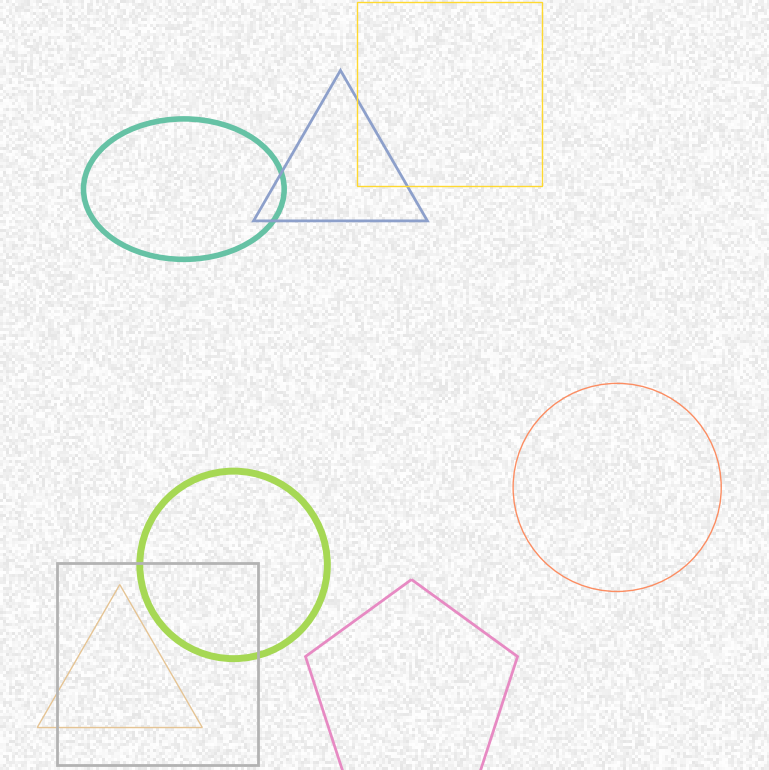[{"shape": "oval", "thickness": 2, "radius": 0.65, "center": [0.239, 0.754]}, {"shape": "circle", "thickness": 0.5, "radius": 0.68, "center": [0.802, 0.367]}, {"shape": "triangle", "thickness": 1, "radius": 0.65, "center": [0.442, 0.778]}, {"shape": "pentagon", "thickness": 1, "radius": 0.72, "center": [0.534, 0.103]}, {"shape": "circle", "thickness": 2.5, "radius": 0.61, "center": [0.303, 0.266]}, {"shape": "square", "thickness": 0.5, "radius": 0.6, "center": [0.584, 0.878]}, {"shape": "triangle", "thickness": 0.5, "radius": 0.62, "center": [0.156, 0.117]}, {"shape": "square", "thickness": 1, "radius": 0.65, "center": [0.204, 0.138]}]